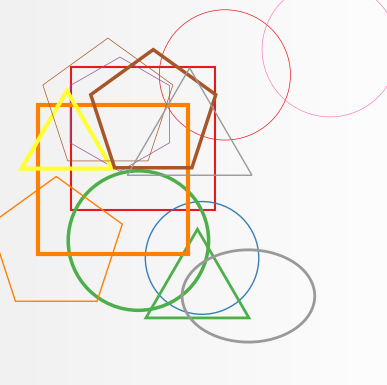[{"shape": "circle", "thickness": 0.5, "radius": 0.85, "center": [0.58, 0.805]}, {"shape": "square", "thickness": 1.5, "radius": 0.93, "center": [0.369, 0.641]}, {"shape": "circle", "thickness": 1, "radius": 0.73, "center": [0.521, 0.33]}, {"shape": "triangle", "thickness": 2, "radius": 0.77, "center": [0.51, 0.251]}, {"shape": "circle", "thickness": 2.5, "radius": 0.91, "center": [0.357, 0.375]}, {"shape": "hexagon", "thickness": 0.5, "radius": 0.74, "center": [0.309, 0.703]}, {"shape": "pentagon", "thickness": 1, "radius": 0.9, "center": [0.145, 0.362]}, {"shape": "square", "thickness": 3, "radius": 0.97, "center": [0.291, 0.533]}, {"shape": "triangle", "thickness": 3, "radius": 0.67, "center": [0.172, 0.629]}, {"shape": "pentagon", "thickness": 0.5, "radius": 0.88, "center": [0.278, 0.725]}, {"shape": "pentagon", "thickness": 2.5, "radius": 0.85, "center": [0.396, 0.701]}, {"shape": "circle", "thickness": 0.5, "radius": 0.88, "center": [0.852, 0.872]}, {"shape": "oval", "thickness": 2, "radius": 0.86, "center": [0.641, 0.231]}, {"shape": "triangle", "thickness": 1, "radius": 0.93, "center": [0.489, 0.638]}]